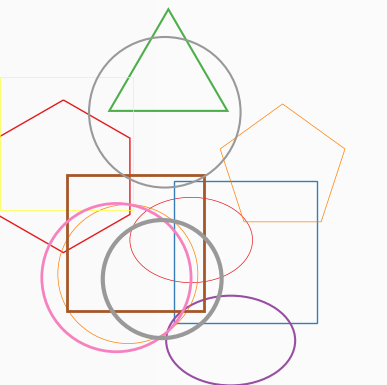[{"shape": "hexagon", "thickness": 1, "radius": 0.99, "center": [0.164, 0.542]}, {"shape": "oval", "thickness": 0.5, "radius": 0.79, "center": [0.493, 0.377]}, {"shape": "square", "thickness": 1, "radius": 0.92, "center": [0.633, 0.345]}, {"shape": "triangle", "thickness": 1.5, "radius": 0.88, "center": [0.434, 0.8]}, {"shape": "oval", "thickness": 1.5, "radius": 0.83, "center": [0.595, 0.115]}, {"shape": "circle", "thickness": 0.5, "radius": 0.9, "center": [0.33, 0.288]}, {"shape": "pentagon", "thickness": 0.5, "radius": 0.85, "center": [0.729, 0.561]}, {"shape": "square", "thickness": 0.5, "radius": 0.86, "center": [0.172, 0.628]}, {"shape": "square", "thickness": 2, "radius": 0.88, "center": [0.35, 0.369]}, {"shape": "circle", "thickness": 2, "radius": 0.96, "center": [0.3, 0.279]}, {"shape": "circle", "thickness": 3, "radius": 0.77, "center": [0.419, 0.275]}, {"shape": "circle", "thickness": 1.5, "radius": 0.98, "center": [0.425, 0.708]}]